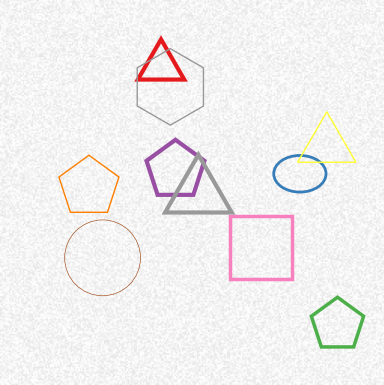[{"shape": "triangle", "thickness": 3, "radius": 0.35, "center": [0.418, 0.828]}, {"shape": "oval", "thickness": 2, "radius": 0.34, "center": [0.779, 0.549]}, {"shape": "pentagon", "thickness": 2.5, "radius": 0.36, "center": [0.877, 0.157]}, {"shape": "pentagon", "thickness": 3, "radius": 0.4, "center": [0.456, 0.558]}, {"shape": "pentagon", "thickness": 1, "radius": 0.41, "center": [0.231, 0.515]}, {"shape": "triangle", "thickness": 1, "radius": 0.44, "center": [0.849, 0.622]}, {"shape": "circle", "thickness": 0.5, "radius": 0.49, "center": [0.266, 0.33]}, {"shape": "square", "thickness": 2.5, "radius": 0.4, "center": [0.678, 0.357]}, {"shape": "hexagon", "thickness": 1, "radius": 0.5, "center": [0.442, 0.774]}, {"shape": "triangle", "thickness": 3, "radius": 0.5, "center": [0.515, 0.498]}]